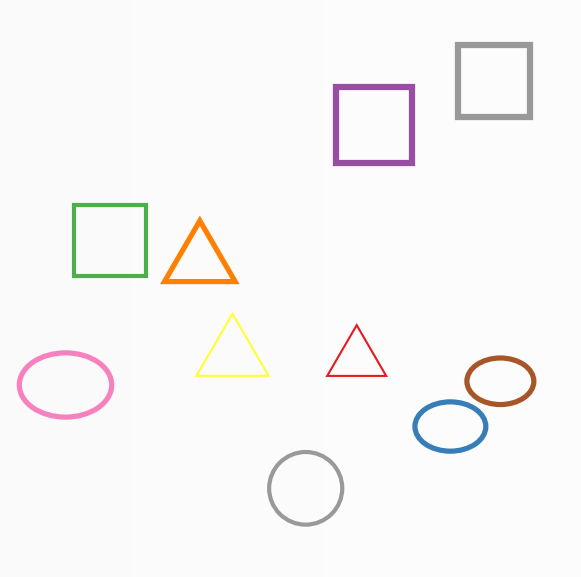[{"shape": "triangle", "thickness": 1, "radius": 0.29, "center": [0.614, 0.378]}, {"shape": "oval", "thickness": 2.5, "radius": 0.3, "center": [0.775, 0.261]}, {"shape": "square", "thickness": 2, "radius": 0.31, "center": [0.189, 0.583]}, {"shape": "square", "thickness": 3, "radius": 0.33, "center": [0.643, 0.783]}, {"shape": "triangle", "thickness": 2.5, "radius": 0.35, "center": [0.344, 0.547]}, {"shape": "triangle", "thickness": 1, "radius": 0.36, "center": [0.4, 0.384]}, {"shape": "oval", "thickness": 2.5, "radius": 0.29, "center": [0.861, 0.339]}, {"shape": "oval", "thickness": 2.5, "radius": 0.4, "center": [0.113, 0.333]}, {"shape": "square", "thickness": 3, "radius": 0.31, "center": [0.85, 0.859]}, {"shape": "circle", "thickness": 2, "radius": 0.31, "center": [0.526, 0.154]}]